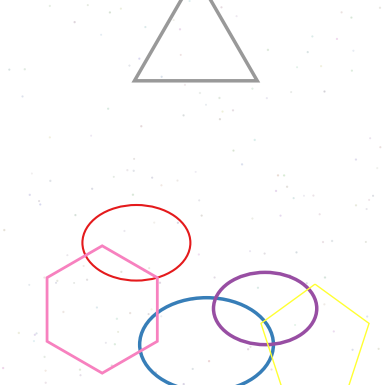[{"shape": "oval", "thickness": 1.5, "radius": 0.7, "center": [0.354, 0.369]}, {"shape": "oval", "thickness": 2.5, "radius": 0.87, "center": [0.536, 0.105]}, {"shape": "oval", "thickness": 2.5, "radius": 0.67, "center": [0.689, 0.199]}, {"shape": "pentagon", "thickness": 1, "radius": 0.74, "center": [0.818, 0.114]}, {"shape": "hexagon", "thickness": 2, "radius": 0.83, "center": [0.265, 0.196]}, {"shape": "triangle", "thickness": 2.5, "radius": 0.92, "center": [0.509, 0.882]}]